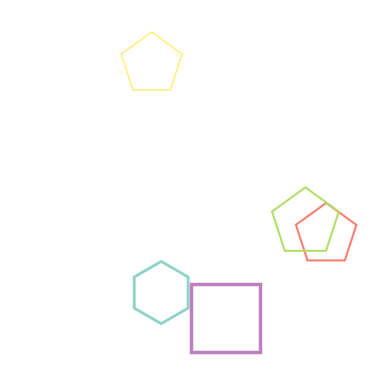[{"shape": "hexagon", "thickness": 2, "radius": 0.4, "center": [0.419, 0.24]}, {"shape": "pentagon", "thickness": 1.5, "radius": 0.41, "center": [0.847, 0.39]}, {"shape": "pentagon", "thickness": 1.5, "radius": 0.46, "center": [0.793, 0.422]}, {"shape": "square", "thickness": 2.5, "radius": 0.45, "center": [0.586, 0.174]}, {"shape": "pentagon", "thickness": 1, "radius": 0.41, "center": [0.394, 0.834]}]